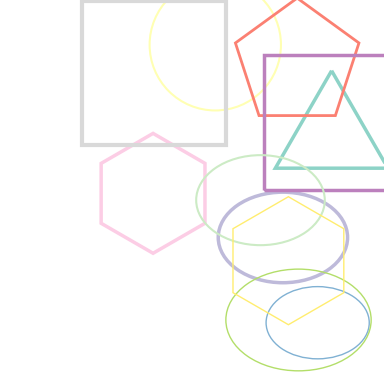[{"shape": "triangle", "thickness": 2.5, "radius": 0.84, "center": [0.861, 0.648]}, {"shape": "circle", "thickness": 1.5, "radius": 0.85, "center": [0.559, 0.884]}, {"shape": "oval", "thickness": 2.5, "radius": 0.84, "center": [0.735, 0.383]}, {"shape": "pentagon", "thickness": 2, "radius": 0.84, "center": [0.772, 0.836]}, {"shape": "oval", "thickness": 1, "radius": 0.67, "center": [0.825, 0.162]}, {"shape": "oval", "thickness": 1, "radius": 0.94, "center": [0.775, 0.169]}, {"shape": "hexagon", "thickness": 2.5, "radius": 0.78, "center": [0.398, 0.498]}, {"shape": "square", "thickness": 3, "radius": 0.93, "center": [0.4, 0.81]}, {"shape": "square", "thickness": 2.5, "radius": 0.87, "center": [0.86, 0.682]}, {"shape": "oval", "thickness": 1.5, "radius": 0.84, "center": [0.677, 0.48]}, {"shape": "hexagon", "thickness": 1, "radius": 0.83, "center": [0.749, 0.323]}]